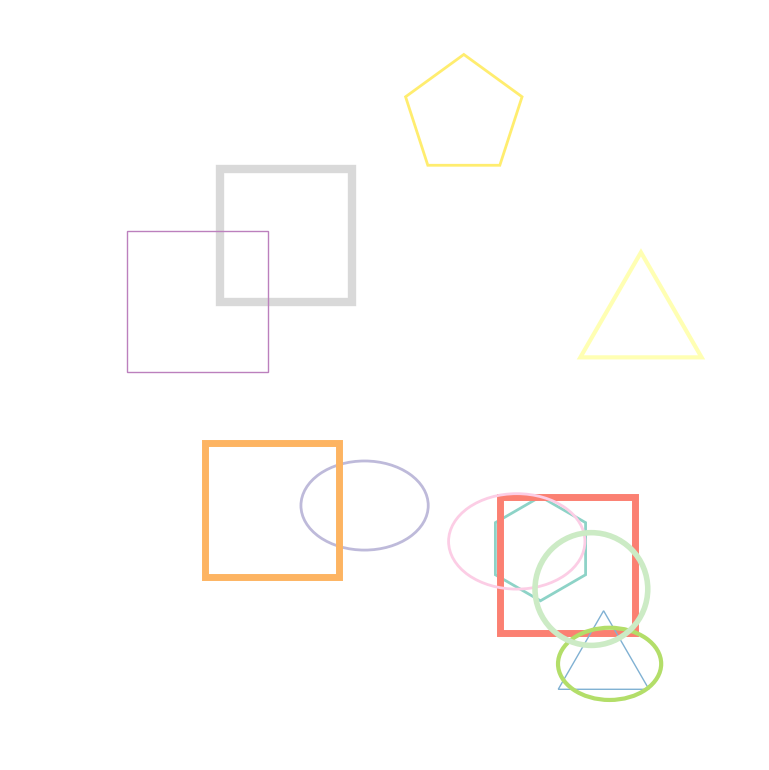[{"shape": "hexagon", "thickness": 1, "radius": 0.34, "center": [0.702, 0.287]}, {"shape": "triangle", "thickness": 1.5, "radius": 0.45, "center": [0.832, 0.581]}, {"shape": "oval", "thickness": 1, "radius": 0.41, "center": [0.473, 0.343]}, {"shape": "square", "thickness": 2.5, "radius": 0.44, "center": [0.737, 0.266]}, {"shape": "triangle", "thickness": 0.5, "radius": 0.34, "center": [0.784, 0.139]}, {"shape": "square", "thickness": 2.5, "radius": 0.44, "center": [0.353, 0.338]}, {"shape": "oval", "thickness": 1.5, "radius": 0.33, "center": [0.792, 0.138]}, {"shape": "oval", "thickness": 1, "radius": 0.44, "center": [0.671, 0.297]}, {"shape": "square", "thickness": 3, "radius": 0.43, "center": [0.371, 0.694]}, {"shape": "square", "thickness": 0.5, "radius": 0.46, "center": [0.256, 0.608]}, {"shape": "circle", "thickness": 2, "radius": 0.37, "center": [0.768, 0.235]}, {"shape": "pentagon", "thickness": 1, "radius": 0.4, "center": [0.602, 0.85]}]